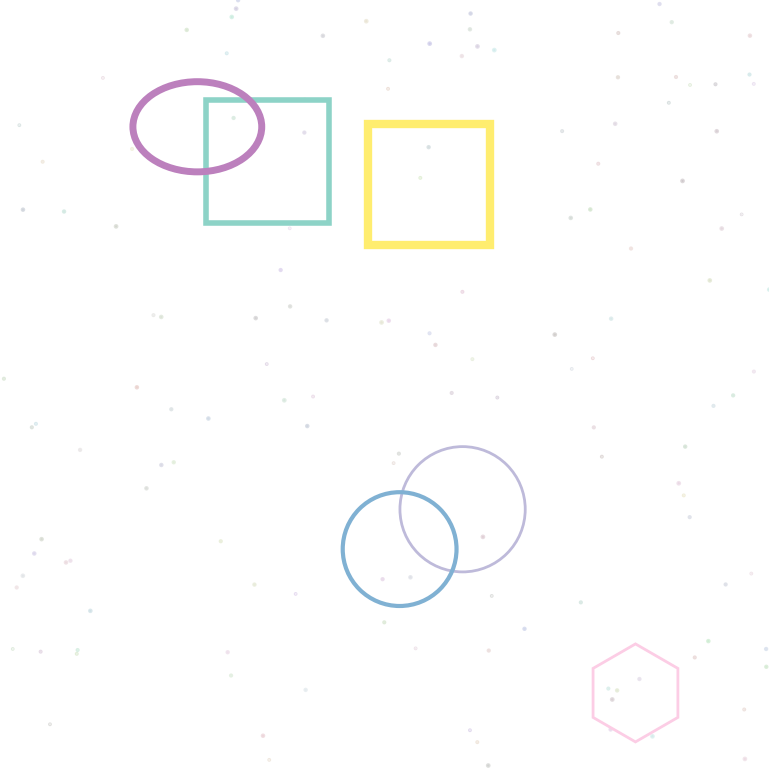[{"shape": "square", "thickness": 2, "radius": 0.4, "center": [0.347, 0.79]}, {"shape": "circle", "thickness": 1, "radius": 0.41, "center": [0.601, 0.339]}, {"shape": "circle", "thickness": 1.5, "radius": 0.37, "center": [0.519, 0.287]}, {"shape": "hexagon", "thickness": 1, "radius": 0.32, "center": [0.825, 0.1]}, {"shape": "oval", "thickness": 2.5, "radius": 0.42, "center": [0.256, 0.835]}, {"shape": "square", "thickness": 3, "radius": 0.39, "center": [0.557, 0.761]}]